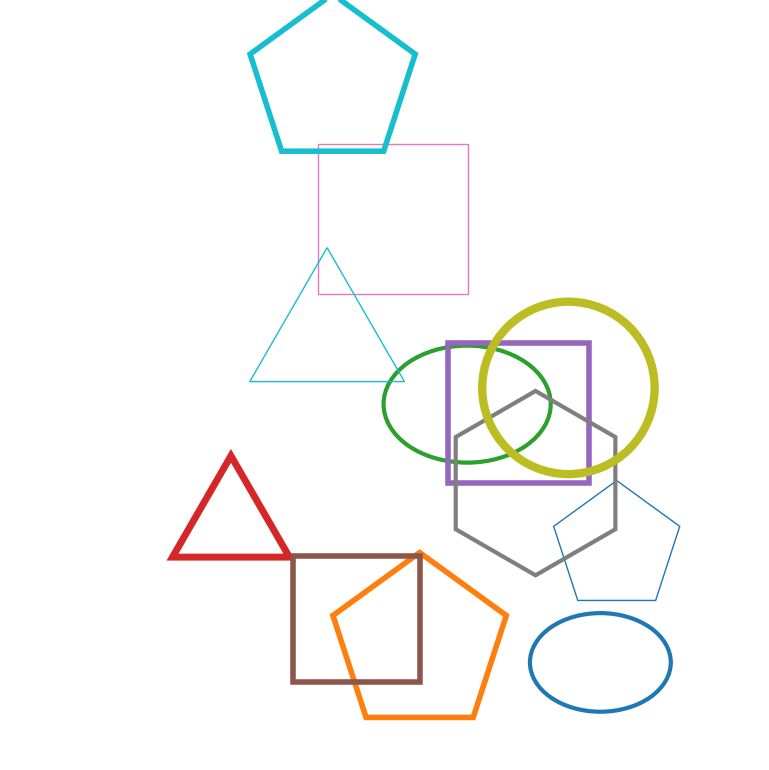[{"shape": "oval", "thickness": 1.5, "radius": 0.46, "center": [0.78, 0.14]}, {"shape": "pentagon", "thickness": 0.5, "radius": 0.43, "center": [0.801, 0.29]}, {"shape": "pentagon", "thickness": 2, "radius": 0.59, "center": [0.545, 0.164]}, {"shape": "oval", "thickness": 1.5, "radius": 0.54, "center": [0.607, 0.475]}, {"shape": "triangle", "thickness": 2.5, "radius": 0.44, "center": [0.3, 0.32]}, {"shape": "square", "thickness": 2, "radius": 0.46, "center": [0.673, 0.464]}, {"shape": "square", "thickness": 2, "radius": 0.41, "center": [0.463, 0.196]}, {"shape": "square", "thickness": 0.5, "radius": 0.49, "center": [0.511, 0.716]}, {"shape": "hexagon", "thickness": 1.5, "radius": 0.6, "center": [0.696, 0.373]}, {"shape": "circle", "thickness": 3, "radius": 0.56, "center": [0.738, 0.496]}, {"shape": "pentagon", "thickness": 2, "radius": 0.56, "center": [0.432, 0.895]}, {"shape": "triangle", "thickness": 0.5, "radius": 0.58, "center": [0.425, 0.562]}]